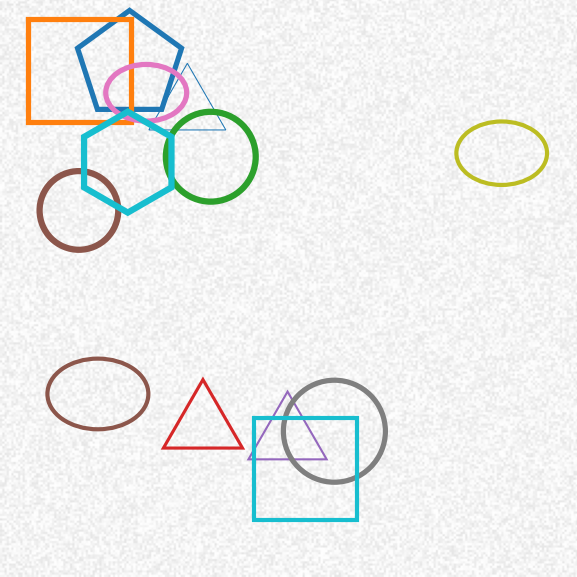[{"shape": "triangle", "thickness": 0.5, "radius": 0.38, "center": [0.324, 0.813]}, {"shape": "pentagon", "thickness": 2.5, "radius": 0.47, "center": [0.224, 0.886]}, {"shape": "square", "thickness": 2.5, "radius": 0.45, "center": [0.138, 0.878]}, {"shape": "circle", "thickness": 3, "radius": 0.39, "center": [0.365, 0.728]}, {"shape": "triangle", "thickness": 1.5, "radius": 0.4, "center": [0.351, 0.263]}, {"shape": "triangle", "thickness": 1, "radius": 0.39, "center": [0.498, 0.243]}, {"shape": "circle", "thickness": 3, "radius": 0.34, "center": [0.137, 0.635]}, {"shape": "oval", "thickness": 2, "radius": 0.44, "center": [0.169, 0.317]}, {"shape": "oval", "thickness": 2.5, "radius": 0.35, "center": [0.253, 0.839]}, {"shape": "circle", "thickness": 2.5, "radius": 0.44, "center": [0.579, 0.252]}, {"shape": "oval", "thickness": 2, "radius": 0.39, "center": [0.869, 0.734]}, {"shape": "square", "thickness": 2, "radius": 0.44, "center": [0.529, 0.187]}, {"shape": "hexagon", "thickness": 3, "radius": 0.44, "center": [0.221, 0.718]}]